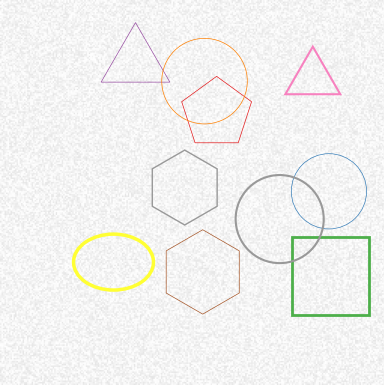[{"shape": "pentagon", "thickness": 0.5, "radius": 0.48, "center": [0.563, 0.706]}, {"shape": "circle", "thickness": 0.5, "radius": 0.49, "center": [0.854, 0.503]}, {"shape": "square", "thickness": 2, "radius": 0.5, "center": [0.859, 0.283]}, {"shape": "triangle", "thickness": 0.5, "radius": 0.52, "center": [0.352, 0.838]}, {"shape": "circle", "thickness": 0.5, "radius": 0.56, "center": [0.531, 0.789]}, {"shape": "oval", "thickness": 2.5, "radius": 0.52, "center": [0.295, 0.319]}, {"shape": "hexagon", "thickness": 0.5, "radius": 0.55, "center": [0.527, 0.294]}, {"shape": "triangle", "thickness": 1.5, "radius": 0.41, "center": [0.812, 0.796]}, {"shape": "hexagon", "thickness": 1, "radius": 0.49, "center": [0.48, 0.513]}, {"shape": "circle", "thickness": 1.5, "radius": 0.57, "center": [0.726, 0.431]}]